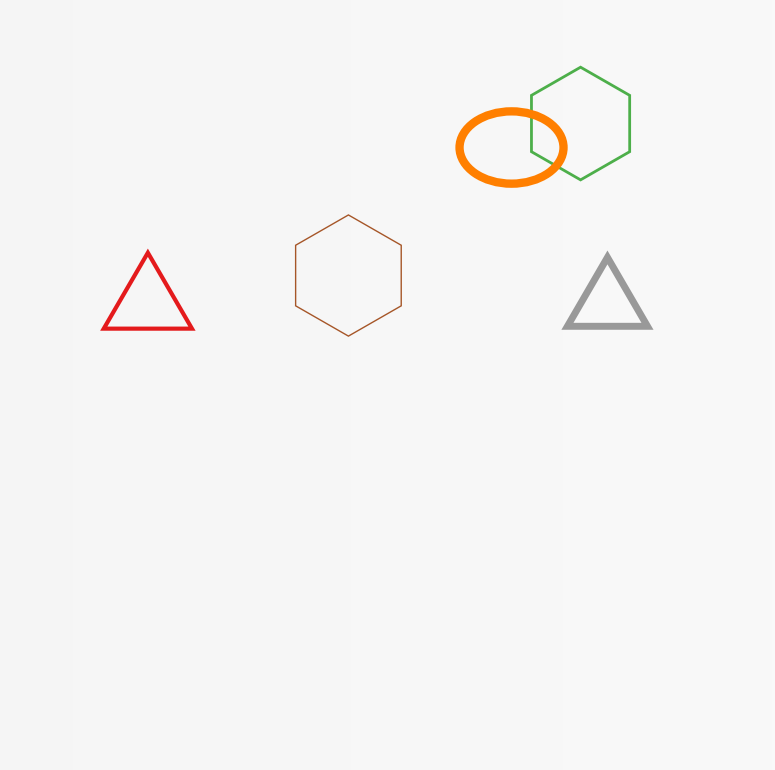[{"shape": "triangle", "thickness": 1.5, "radius": 0.33, "center": [0.191, 0.606]}, {"shape": "hexagon", "thickness": 1, "radius": 0.37, "center": [0.749, 0.84]}, {"shape": "oval", "thickness": 3, "radius": 0.34, "center": [0.66, 0.808]}, {"shape": "hexagon", "thickness": 0.5, "radius": 0.39, "center": [0.45, 0.642]}, {"shape": "triangle", "thickness": 2.5, "radius": 0.3, "center": [0.784, 0.606]}]